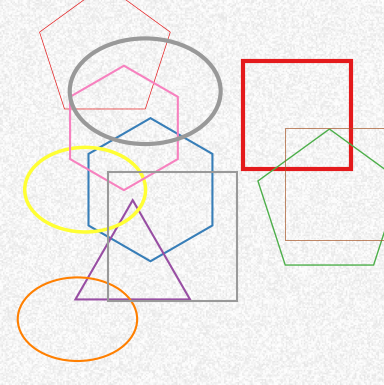[{"shape": "pentagon", "thickness": 0.5, "radius": 0.89, "center": [0.272, 0.861]}, {"shape": "square", "thickness": 3, "radius": 0.71, "center": [0.771, 0.701]}, {"shape": "hexagon", "thickness": 1.5, "radius": 0.93, "center": [0.391, 0.507]}, {"shape": "pentagon", "thickness": 1, "radius": 0.98, "center": [0.856, 0.47]}, {"shape": "triangle", "thickness": 1.5, "radius": 0.86, "center": [0.345, 0.308]}, {"shape": "oval", "thickness": 1.5, "radius": 0.78, "center": [0.201, 0.171]}, {"shape": "oval", "thickness": 2.5, "radius": 0.78, "center": [0.221, 0.507]}, {"shape": "square", "thickness": 0.5, "radius": 0.73, "center": [0.887, 0.521]}, {"shape": "hexagon", "thickness": 1.5, "radius": 0.81, "center": [0.322, 0.668]}, {"shape": "oval", "thickness": 3, "radius": 0.98, "center": [0.377, 0.763]}, {"shape": "square", "thickness": 1.5, "radius": 0.84, "center": [0.449, 0.385]}]